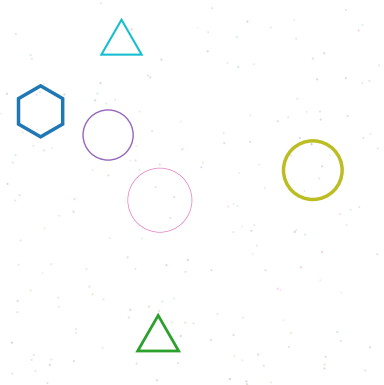[{"shape": "hexagon", "thickness": 2.5, "radius": 0.33, "center": [0.105, 0.711]}, {"shape": "triangle", "thickness": 2, "radius": 0.31, "center": [0.411, 0.119]}, {"shape": "circle", "thickness": 1, "radius": 0.33, "center": [0.281, 0.649]}, {"shape": "circle", "thickness": 0.5, "radius": 0.42, "center": [0.415, 0.48]}, {"shape": "circle", "thickness": 2.5, "radius": 0.38, "center": [0.812, 0.558]}, {"shape": "triangle", "thickness": 1.5, "radius": 0.3, "center": [0.316, 0.888]}]